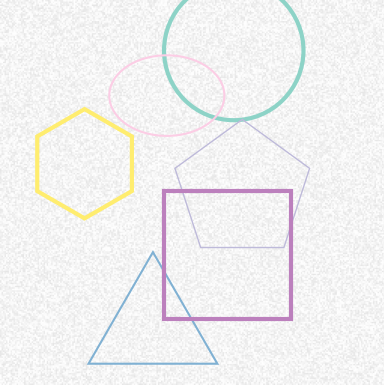[{"shape": "circle", "thickness": 3, "radius": 0.91, "center": [0.607, 0.869]}, {"shape": "pentagon", "thickness": 1, "radius": 0.92, "center": [0.629, 0.506]}, {"shape": "triangle", "thickness": 1.5, "radius": 0.97, "center": [0.397, 0.152]}, {"shape": "oval", "thickness": 1.5, "radius": 0.75, "center": [0.433, 0.752]}, {"shape": "square", "thickness": 3, "radius": 0.83, "center": [0.59, 0.338]}, {"shape": "hexagon", "thickness": 3, "radius": 0.71, "center": [0.22, 0.575]}]